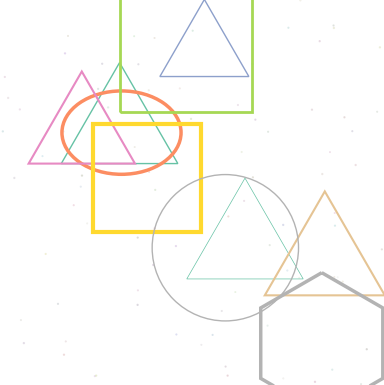[{"shape": "triangle", "thickness": 0.5, "radius": 0.87, "center": [0.636, 0.363]}, {"shape": "triangle", "thickness": 1, "radius": 0.87, "center": [0.311, 0.663]}, {"shape": "oval", "thickness": 2.5, "radius": 0.77, "center": [0.316, 0.656]}, {"shape": "triangle", "thickness": 1, "radius": 0.67, "center": [0.531, 0.868]}, {"shape": "triangle", "thickness": 1.5, "radius": 0.8, "center": [0.212, 0.655]}, {"shape": "square", "thickness": 2, "radius": 0.86, "center": [0.483, 0.882]}, {"shape": "square", "thickness": 3, "radius": 0.7, "center": [0.382, 0.538]}, {"shape": "triangle", "thickness": 1.5, "radius": 0.9, "center": [0.844, 0.323]}, {"shape": "hexagon", "thickness": 2.5, "radius": 0.92, "center": [0.836, 0.109]}, {"shape": "circle", "thickness": 1, "radius": 0.95, "center": [0.585, 0.356]}]